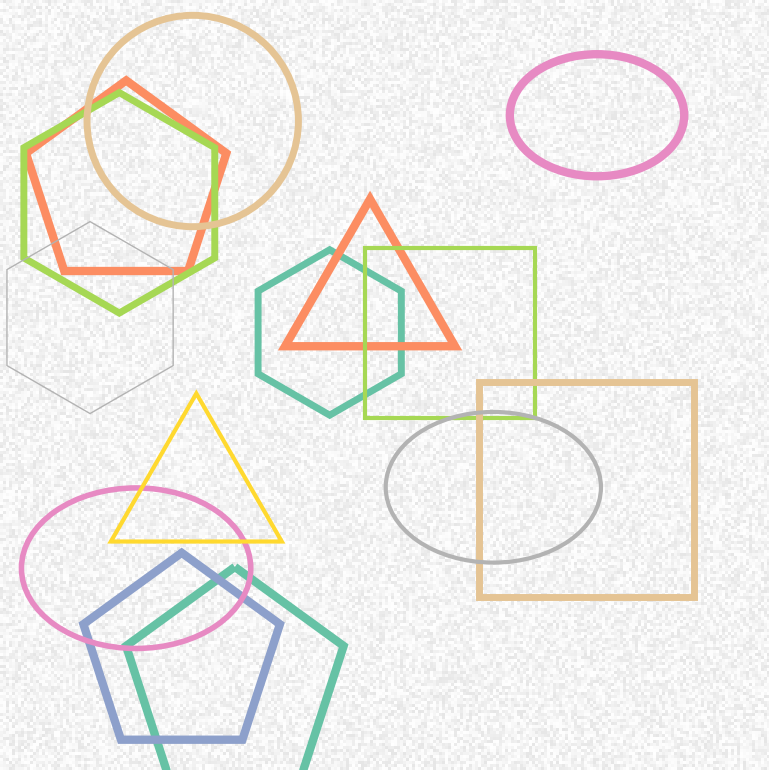[{"shape": "pentagon", "thickness": 3, "radius": 0.74, "center": [0.305, 0.115]}, {"shape": "hexagon", "thickness": 2.5, "radius": 0.54, "center": [0.428, 0.568]}, {"shape": "triangle", "thickness": 3, "radius": 0.64, "center": [0.481, 0.614]}, {"shape": "pentagon", "thickness": 3, "radius": 0.68, "center": [0.164, 0.759]}, {"shape": "pentagon", "thickness": 3, "radius": 0.67, "center": [0.236, 0.148]}, {"shape": "oval", "thickness": 3, "radius": 0.57, "center": [0.775, 0.85]}, {"shape": "oval", "thickness": 2, "radius": 0.74, "center": [0.177, 0.262]}, {"shape": "square", "thickness": 1.5, "radius": 0.55, "center": [0.584, 0.568]}, {"shape": "hexagon", "thickness": 2.5, "radius": 0.72, "center": [0.155, 0.737]}, {"shape": "triangle", "thickness": 1.5, "radius": 0.64, "center": [0.255, 0.361]}, {"shape": "circle", "thickness": 2.5, "radius": 0.69, "center": [0.25, 0.843]}, {"shape": "square", "thickness": 2.5, "radius": 0.7, "center": [0.761, 0.364]}, {"shape": "oval", "thickness": 1.5, "radius": 0.7, "center": [0.641, 0.367]}, {"shape": "hexagon", "thickness": 0.5, "radius": 0.62, "center": [0.117, 0.588]}]